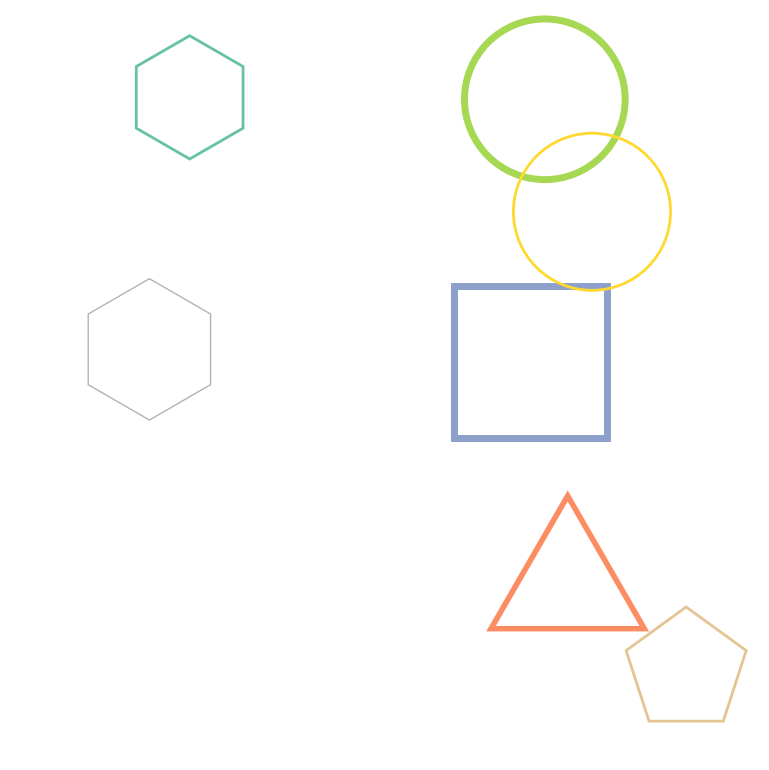[{"shape": "hexagon", "thickness": 1, "radius": 0.4, "center": [0.246, 0.874]}, {"shape": "triangle", "thickness": 2, "radius": 0.57, "center": [0.737, 0.241]}, {"shape": "square", "thickness": 2.5, "radius": 0.49, "center": [0.689, 0.53]}, {"shape": "circle", "thickness": 2.5, "radius": 0.52, "center": [0.708, 0.871]}, {"shape": "circle", "thickness": 1, "radius": 0.51, "center": [0.769, 0.725]}, {"shape": "pentagon", "thickness": 1, "radius": 0.41, "center": [0.891, 0.13]}, {"shape": "hexagon", "thickness": 0.5, "radius": 0.46, "center": [0.194, 0.546]}]